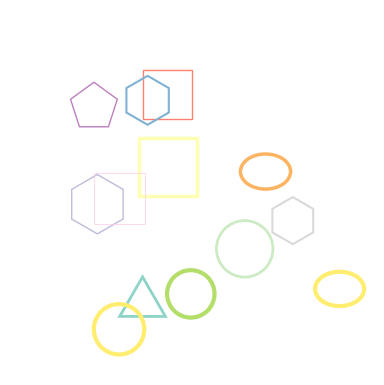[{"shape": "triangle", "thickness": 2, "radius": 0.34, "center": [0.37, 0.212]}, {"shape": "square", "thickness": 2.5, "radius": 0.38, "center": [0.435, 0.567]}, {"shape": "hexagon", "thickness": 1, "radius": 0.39, "center": [0.253, 0.47]}, {"shape": "square", "thickness": 1, "radius": 0.32, "center": [0.436, 0.755]}, {"shape": "hexagon", "thickness": 1.5, "radius": 0.32, "center": [0.383, 0.739]}, {"shape": "oval", "thickness": 2.5, "radius": 0.33, "center": [0.69, 0.554]}, {"shape": "circle", "thickness": 3, "radius": 0.31, "center": [0.496, 0.237]}, {"shape": "square", "thickness": 0.5, "radius": 0.33, "center": [0.311, 0.485]}, {"shape": "hexagon", "thickness": 1.5, "radius": 0.31, "center": [0.761, 0.427]}, {"shape": "pentagon", "thickness": 1, "radius": 0.32, "center": [0.244, 0.722]}, {"shape": "circle", "thickness": 2, "radius": 0.37, "center": [0.636, 0.354]}, {"shape": "circle", "thickness": 3, "radius": 0.33, "center": [0.309, 0.145]}, {"shape": "oval", "thickness": 3, "radius": 0.32, "center": [0.882, 0.25]}]